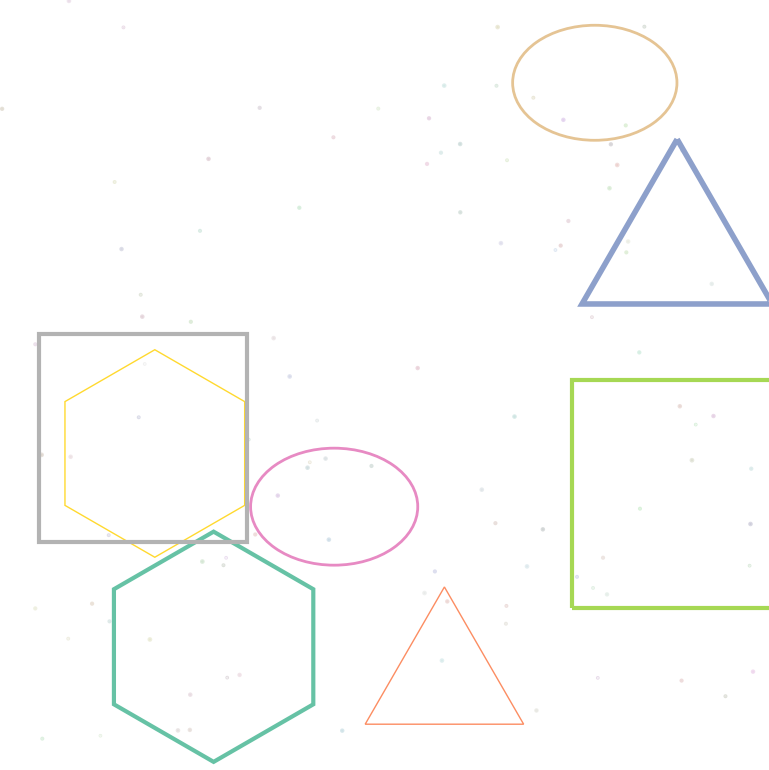[{"shape": "hexagon", "thickness": 1.5, "radius": 0.75, "center": [0.277, 0.16]}, {"shape": "triangle", "thickness": 0.5, "radius": 0.59, "center": [0.577, 0.119]}, {"shape": "triangle", "thickness": 2, "radius": 0.71, "center": [0.879, 0.677]}, {"shape": "oval", "thickness": 1, "radius": 0.54, "center": [0.434, 0.342]}, {"shape": "square", "thickness": 1.5, "radius": 0.74, "center": [0.892, 0.359]}, {"shape": "hexagon", "thickness": 0.5, "radius": 0.67, "center": [0.201, 0.411]}, {"shape": "oval", "thickness": 1, "radius": 0.53, "center": [0.772, 0.892]}, {"shape": "square", "thickness": 1.5, "radius": 0.67, "center": [0.186, 0.431]}]